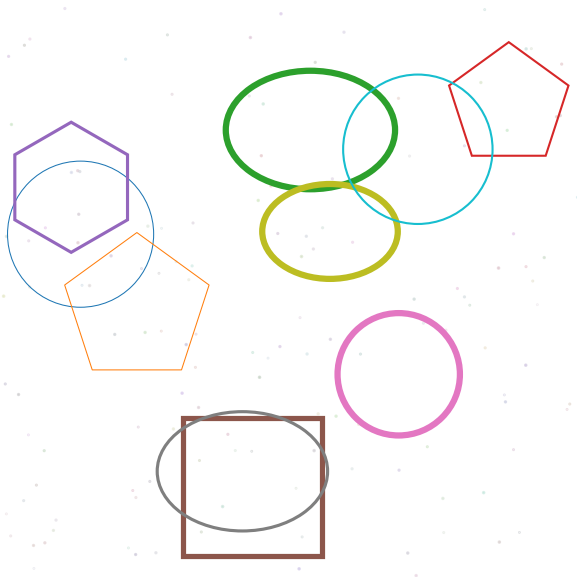[{"shape": "circle", "thickness": 0.5, "radius": 0.63, "center": [0.14, 0.594]}, {"shape": "pentagon", "thickness": 0.5, "radius": 0.66, "center": [0.237, 0.465]}, {"shape": "oval", "thickness": 3, "radius": 0.73, "center": [0.538, 0.774]}, {"shape": "pentagon", "thickness": 1, "radius": 0.54, "center": [0.881, 0.817]}, {"shape": "hexagon", "thickness": 1.5, "radius": 0.56, "center": [0.123, 0.675]}, {"shape": "square", "thickness": 2.5, "radius": 0.6, "center": [0.437, 0.156]}, {"shape": "circle", "thickness": 3, "radius": 0.53, "center": [0.69, 0.351]}, {"shape": "oval", "thickness": 1.5, "radius": 0.74, "center": [0.42, 0.183]}, {"shape": "oval", "thickness": 3, "radius": 0.59, "center": [0.571, 0.598]}, {"shape": "circle", "thickness": 1, "radius": 0.65, "center": [0.724, 0.741]}]